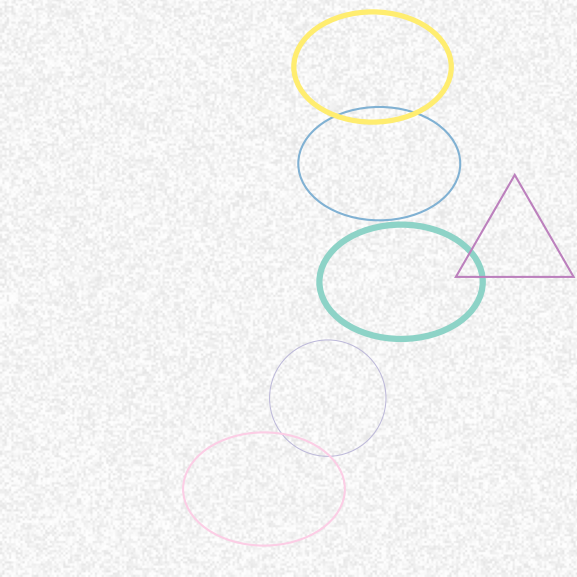[{"shape": "oval", "thickness": 3, "radius": 0.71, "center": [0.695, 0.511]}, {"shape": "circle", "thickness": 0.5, "radius": 0.5, "center": [0.568, 0.31]}, {"shape": "oval", "thickness": 1, "radius": 0.7, "center": [0.657, 0.716]}, {"shape": "oval", "thickness": 1, "radius": 0.7, "center": [0.457, 0.152]}, {"shape": "triangle", "thickness": 1, "radius": 0.59, "center": [0.891, 0.579]}, {"shape": "oval", "thickness": 2.5, "radius": 0.68, "center": [0.645, 0.883]}]